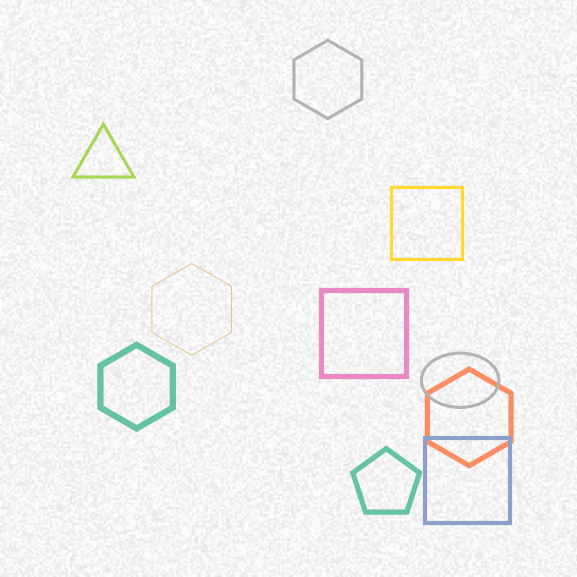[{"shape": "hexagon", "thickness": 3, "radius": 0.36, "center": [0.237, 0.33]}, {"shape": "pentagon", "thickness": 2.5, "radius": 0.3, "center": [0.669, 0.162]}, {"shape": "hexagon", "thickness": 2.5, "radius": 0.42, "center": [0.813, 0.276]}, {"shape": "square", "thickness": 2, "radius": 0.37, "center": [0.81, 0.167]}, {"shape": "square", "thickness": 2.5, "radius": 0.37, "center": [0.629, 0.423]}, {"shape": "triangle", "thickness": 1.5, "radius": 0.3, "center": [0.179, 0.723]}, {"shape": "square", "thickness": 1.5, "radius": 0.31, "center": [0.739, 0.613]}, {"shape": "hexagon", "thickness": 0.5, "radius": 0.4, "center": [0.332, 0.463]}, {"shape": "hexagon", "thickness": 1.5, "radius": 0.34, "center": [0.568, 0.862]}, {"shape": "oval", "thickness": 1.5, "radius": 0.34, "center": [0.797, 0.341]}]